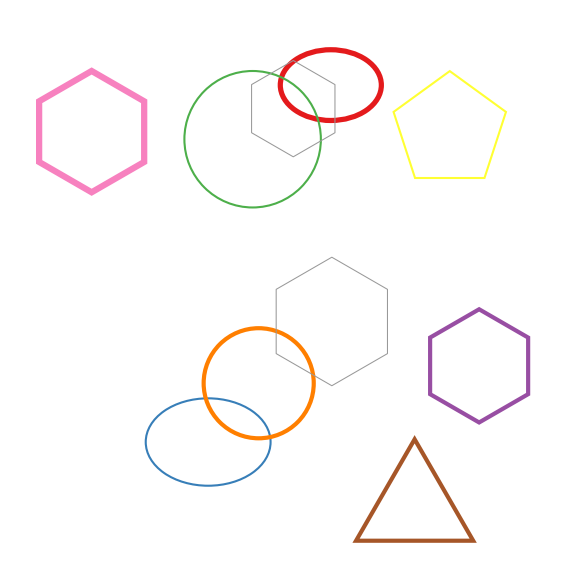[{"shape": "oval", "thickness": 2.5, "radius": 0.44, "center": [0.573, 0.852]}, {"shape": "oval", "thickness": 1, "radius": 0.54, "center": [0.36, 0.234]}, {"shape": "circle", "thickness": 1, "radius": 0.59, "center": [0.437, 0.758]}, {"shape": "hexagon", "thickness": 2, "radius": 0.49, "center": [0.83, 0.366]}, {"shape": "circle", "thickness": 2, "radius": 0.48, "center": [0.448, 0.335]}, {"shape": "pentagon", "thickness": 1, "radius": 0.51, "center": [0.779, 0.774]}, {"shape": "triangle", "thickness": 2, "radius": 0.59, "center": [0.718, 0.121]}, {"shape": "hexagon", "thickness": 3, "radius": 0.53, "center": [0.159, 0.771]}, {"shape": "hexagon", "thickness": 0.5, "radius": 0.56, "center": [0.575, 0.442]}, {"shape": "hexagon", "thickness": 0.5, "radius": 0.42, "center": [0.508, 0.811]}]